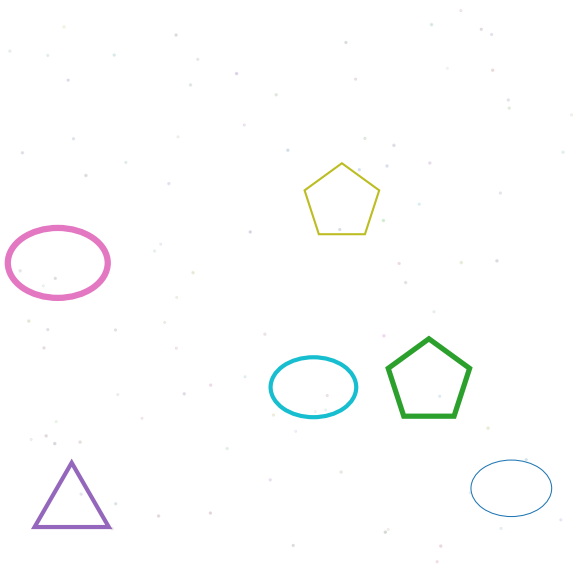[{"shape": "oval", "thickness": 0.5, "radius": 0.35, "center": [0.885, 0.154]}, {"shape": "pentagon", "thickness": 2.5, "radius": 0.37, "center": [0.743, 0.338]}, {"shape": "triangle", "thickness": 2, "radius": 0.37, "center": [0.124, 0.124]}, {"shape": "oval", "thickness": 3, "radius": 0.43, "center": [0.1, 0.544]}, {"shape": "pentagon", "thickness": 1, "radius": 0.34, "center": [0.592, 0.649]}, {"shape": "oval", "thickness": 2, "radius": 0.37, "center": [0.543, 0.329]}]